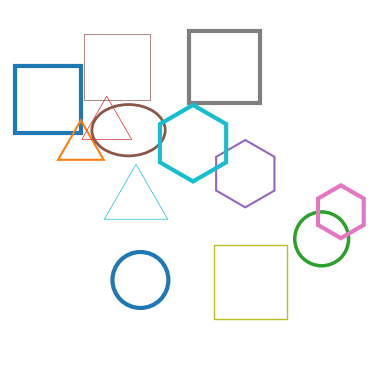[{"shape": "circle", "thickness": 3, "radius": 0.36, "center": [0.365, 0.273]}, {"shape": "square", "thickness": 3, "radius": 0.43, "center": [0.124, 0.741]}, {"shape": "triangle", "thickness": 1.5, "radius": 0.34, "center": [0.21, 0.619]}, {"shape": "circle", "thickness": 2.5, "radius": 0.35, "center": [0.835, 0.38]}, {"shape": "triangle", "thickness": 0.5, "radius": 0.37, "center": [0.277, 0.675]}, {"shape": "hexagon", "thickness": 1.5, "radius": 0.44, "center": [0.637, 0.549]}, {"shape": "oval", "thickness": 2, "radius": 0.48, "center": [0.334, 0.662]}, {"shape": "square", "thickness": 0.5, "radius": 0.43, "center": [0.304, 0.826]}, {"shape": "hexagon", "thickness": 3, "radius": 0.34, "center": [0.885, 0.45]}, {"shape": "square", "thickness": 3, "radius": 0.46, "center": [0.582, 0.826]}, {"shape": "square", "thickness": 1, "radius": 0.48, "center": [0.651, 0.267]}, {"shape": "hexagon", "thickness": 3, "radius": 0.5, "center": [0.501, 0.628]}, {"shape": "triangle", "thickness": 0.5, "radius": 0.48, "center": [0.353, 0.478]}]